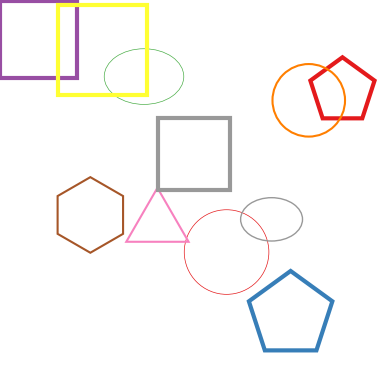[{"shape": "circle", "thickness": 0.5, "radius": 0.55, "center": [0.588, 0.345]}, {"shape": "pentagon", "thickness": 3, "radius": 0.44, "center": [0.89, 0.764]}, {"shape": "pentagon", "thickness": 3, "radius": 0.57, "center": [0.755, 0.182]}, {"shape": "oval", "thickness": 0.5, "radius": 0.52, "center": [0.374, 0.801]}, {"shape": "square", "thickness": 3, "radius": 0.5, "center": [0.101, 0.897]}, {"shape": "circle", "thickness": 1.5, "radius": 0.47, "center": [0.802, 0.739]}, {"shape": "square", "thickness": 3, "radius": 0.58, "center": [0.266, 0.87]}, {"shape": "hexagon", "thickness": 1.5, "radius": 0.49, "center": [0.235, 0.442]}, {"shape": "triangle", "thickness": 1.5, "radius": 0.47, "center": [0.409, 0.419]}, {"shape": "oval", "thickness": 1, "radius": 0.4, "center": [0.705, 0.43]}, {"shape": "square", "thickness": 3, "radius": 0.47, "center": [0.504, 0.601]}]